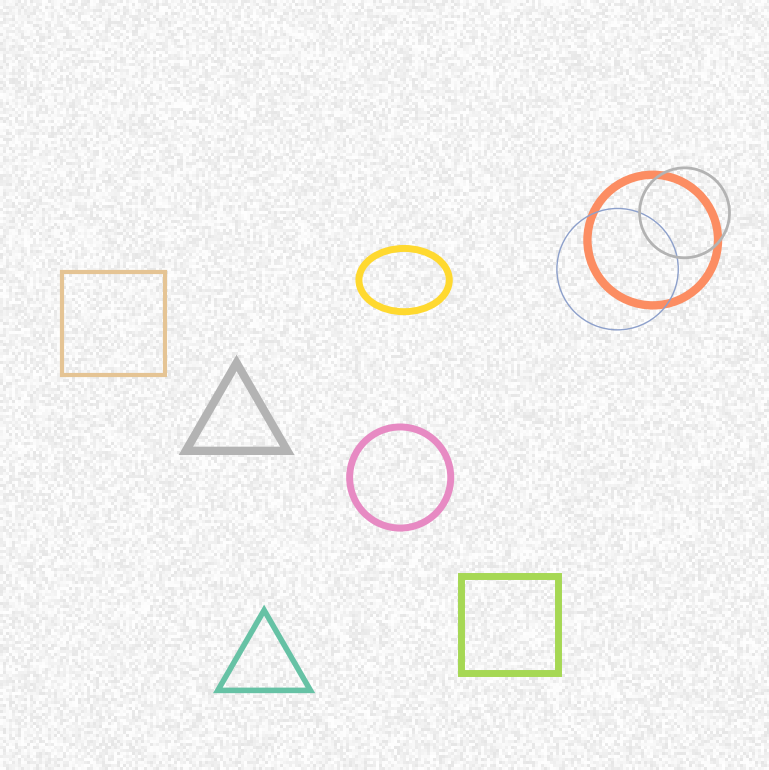[{"shape": "triangle", "thickness": 2, "radius": 0.35, "center": [0.343, 0.138]}, {"shape": "circle", "thickness": 3, "radius": 0.42, "center": [0.848, 0.688]}, {"shape": "circle", "thickness": 0.5, "radius": 0.39, "center": [0.802, 0.65]}, {"shape": "circle", "thickness": 2.5, "radius": 0.33, "center": [0.52, 0.38]}, {"shape": "square", "thickness": 2.5, "radius": 0.31, "center": [0.662, 0.189]}, {"shape": "oval", "thickness": 2.5, "radius": 0.29, "center": [0.525, 0.636]}, {"shape": "square", "thickness": 1.5, "radius": 0.33, "center": [0.148, 0.58]}, {"shape": "triangle", "thickness": 3, "radius": 0.38, "center": [0.307, 0.453]}, {"shape": "circle", "thickness": 1, "radius": 0.29, "center": [0.889, 0.724]}]